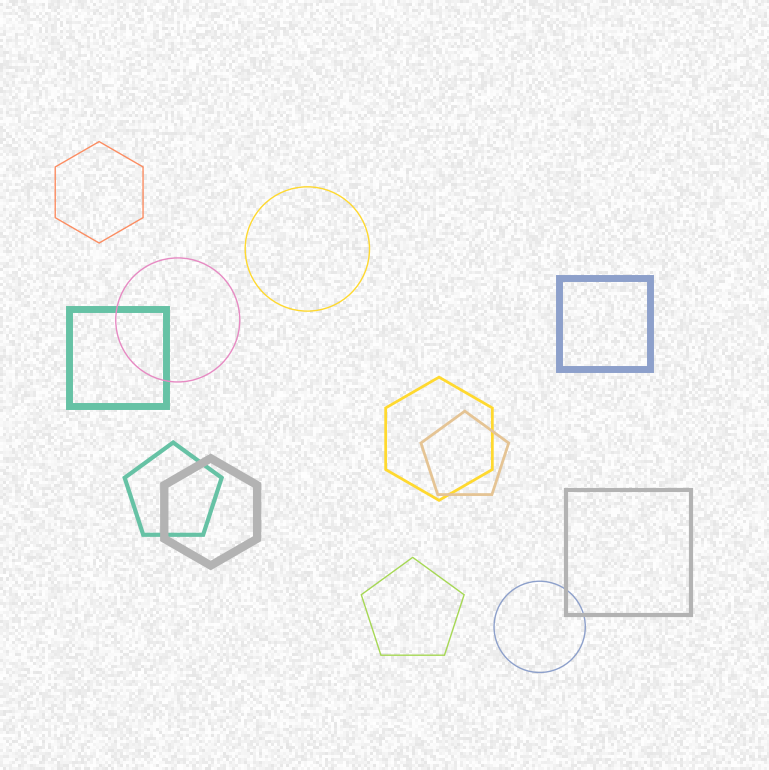[{"shape": "pentagon", "thickness": 1.5, "radius": 0.33, "center": [0.225, 0.359]}, {"shape": "square", "thickness": 2.5, "radius": 0.31, "center": [0.153, 0.536]}, {"shape": "hexagon", "thickness": 0.5, "radius": 0.33, "center": [0.129, 0.75]}, {"shape": "square", "thickness": 2.5, "radius": 0.3, "center": [0.786, 0.58]}, {"shape": "circle", "thickness": 0.5, "radius": 0.3, "center": [0.701, 0.186]}, {"shape": "circle", "thickness": 0.5, "radius": 0.4, "center": [0.231, 0.584]}, {"shape": "pentagon", "thickness": 0.5, "radius": 0.35, "center": [0.536, 0.206]}, {"shape": "circle", "thickness": 0.5, "radius": 0.4, "center": [0.399, 0.677]}, {"shape": "hexagon", "thickness": 1, "radius": 0.4, "center": [0.57, 0.43]}, {"shape": "pentagon", "thickness": 1, "radius": 0.3, "center": [0.604, 0.406]}, {"shape": "square", "thickness": 1.5, "radius": 0.41, "center": [0.817, 0.283]}, {"shape": "hexagon", "thickness": 3, "radius": 0.35, "center": [0.274, 0.335]}]